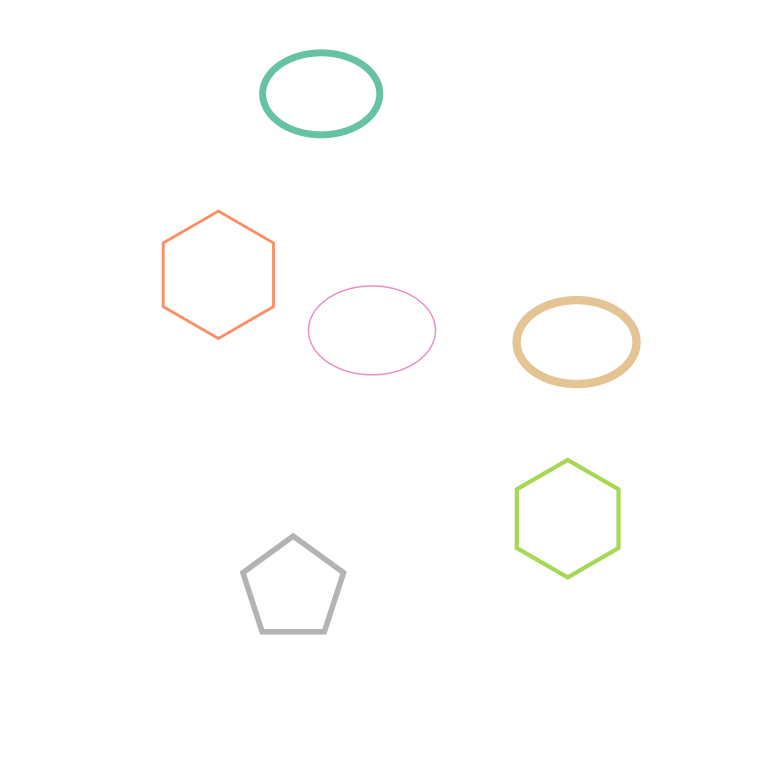[{"shape": "oval", "thickness": 2.5, "radius": 0.38, "center": [0.417, 0.878]}, {"shape": "hexagon", "thickness": 1, "radius": 0.41, "center": [0.284, 0.643]}, {"shape": "oval", "thickness": 0.5, "radius": 0.41, "center": [0.483, 0.571]}, {"shape": "hexagon", "thickness": 1.5, "radius": 0.38, "center": [0.737, 0.326]}, {"shape": "oval", "thickness": 3, "radius": 0.39, "center": [0.749, 0.556]}, {"shape": "pentagon", "thickness": 2, "radius": 0.34, "center": [0.381, 0.235]}]